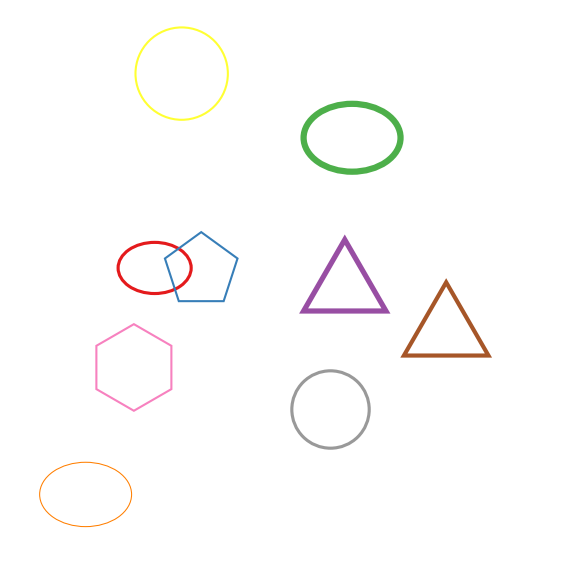[{"shape": "oval", "thickness": 1.5, "radius": 0.32, "center": [0.268, 0.535]}, {"shape": "pentagon", "thickness": 1, "radius": 0.33, "center": [0.348, 0.531]}, {"shape": "oval", "thickness": 3, "radius": 0.42, "center": [0.61, 0.761]}, {"shape": "triangle", "thickness": 2.5, "radius": 0.41, "center": [0.597, 0.502]}, {"shape": "oval", "thickness": 0.5, "radius": 0.4, "center": [0.148, 0.143]}, {"shape": "circle", "thickness": 1, "radius": 0.4, "center": [0.315, 0.872]}, {"shape": "triangle", "thickness": 2, "radius": 0.42, "center": [0.773, 0.426]}, {"shape": "hexagon", "thickness": 1, "radius": 0.37, "center": [0.232, 0.363]}, {"shape": "circle", "thickness": 1.5, "radius": 0.33, "center": [0.572, 0.29]}]